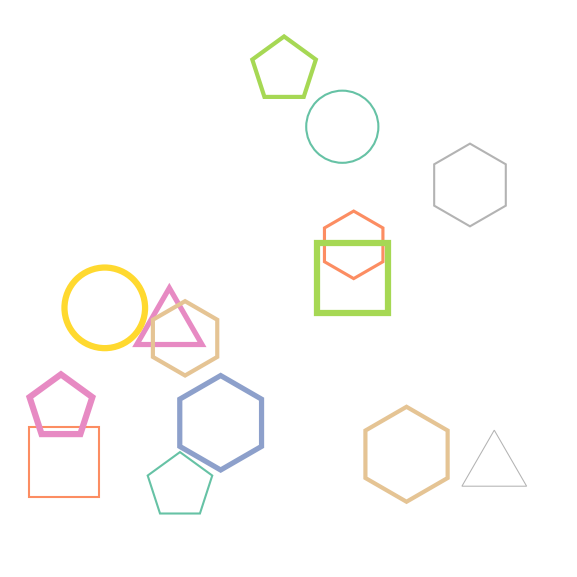[{"shape": "circle", "thickness": 1, "radius": 0.31, "center": [0.593, 0.78]}, {"shape": "pentagon", "thickness": 1, "radius": 0.29, "center": [0.312, 0.158]}, {"shape": "square", "thickness": 1, "radius": 0.3, "center": [0.111, 0.199]}, {"shape": "hexagon", "thickness": 1.5, "radius": 0.29, "center": [0.612, 0.575]}, {"shape": "hexagon", "thickness": 2.5, "radius": 0.41, "center": [0.382, 0.267]}, {"shape": "pentagon", "thickness": 3, "radius": 0.29, "center": [0.106, 0.294]}, {"shape": "triangle", "thickness": 2.5, "radius": 0.33, "center": [0.293, 0.435]}, {"shape": "square", "thickness": 3, "radius": 0.3, "center": [0.611, 0.517]}, {"shape": "pentagon", "thickness": 2, "radius": 0.29, "center": [0.492, 0.878]}, {"shape": "circle", "thickness": 3, "radius": 0.35, "center": [0.181, 0.466]}, {"shape": "hexagon", "thickness": 2, "radius": 0.41, "center": [0.704, 0.213]}, {"shape": "hexagon", "thickness": 2, "radius": 0.32, "center": [0.32, 0.413]}, {"shape": "triangle", "thickness": 0.5, "radius": 0.32, "center": [0.856, 0.19]}, {"shape": "hexagon", "thickness": 1, "radius": 0.36, "center": [0.814, 0.679]}]